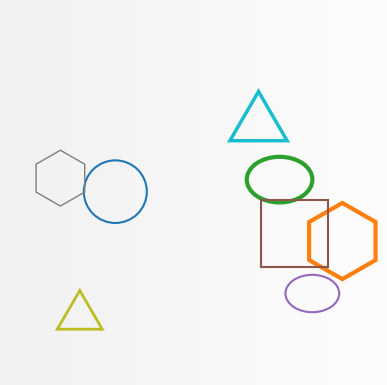[{"shape": "circle", "thickness": 1.5, "radius": 0.41, "center": [0.298, 0.502]}, {"shape": "hexagon", "thickness": 3, "radius": 0.49, "center": [0.883, 0.374]}, {"shape": "oval", "thickness": 3, "radius": 0.42, "center": [0.722, 0.533]}, {"shape": "oval", "thickness": 1.5, "radius": 0.35, "center": [0.806, 0.238]}, {"shape": "square", "thickness": 1.5, "radius": 0.44, "center": [0.76, 0.395]}, {"shape": "hexagon", "thickness": 1, "radius": 0.36, "center": [0.156, 0.537]}, {"shape": "triangle", "thickness": 2, "radius": 0.34, "center": [0.206, 0.178]}, {"shape": "triangle", "thickness": 2.5, "radius": 0.43, "center": [0.667, 0.677]}]